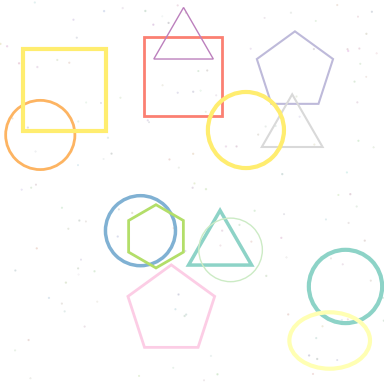[{"shape": "circle", "thickness": 3, "radius": 0.48, "center": [0.897, 0.256]}, {"shape": "triangle", "thickness": 2.5, "radius": 0.47, "center": [0.572, 0.359]}, {"shape": "oval", "thickness": 3, "radius": 0.52, "center": [0.856, 0.116]}, {"shape": "pentagon", "thickness": 1.5, "radius": 0.52, "center": [0.766, 0.814]}, {"shape": "square", "thickness": 2, "radius": 0.51, "center": [0.475, 0.802]}, {"shape": "circle", "thickness": 2.5, "radius": 0.45, "center": [0.365, 0.401]}, {"shape": "circle", "thickness": 2, "radius": 0.45, "center": [0.105, 0.649]}, {"shape": "hexagon", "thickness": 2, "radius": 0.41, "center": [0.405, 0.386]}, {"shape": "pentagon", "thickness": 2, "radius": 0.59, "center": [0.445, 0.194]}, {"shape": "triangle", "thickness": 1.5, "radius": 0.46, "center": [0.759, 0.664]}, {"shape": "triangle", "thickness": 1, "radius": 0.45, "center": [0.477, 0.891]}, {"shape": "circle", "thickness": 1, "radius": 0.41, "center": [0.599, 0.351]}, {"shape": "square", "thickness": 3, "radius": 0.53, "center": [0.168, 0.766]}, {"shape": "circle", "thickness": 3, "radius": 0.49, "center": [0.639, 0.662]}]